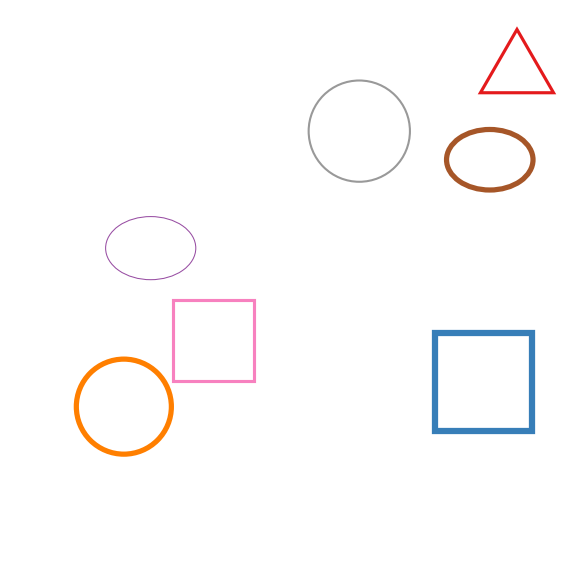[{"shape": "triangle", "thickness": 1.5, "radius": 0.37, "center": [0.895, 0.875]}, {"shape": "square", "thickness": 3, "radius": 0.42, "center": [0.837, 0.337]}, {"shape": "oval", "thickness": 0.5, "radius": 0.39, "center": [0.261, 0.569]}, {"shape": "circle", "thickness": 2.5, "radius": 0.41, "center": [0.214, 0.295]}, {"shape": "oval", "thickness": 2.5, "radius": 0.37, "center": [0.848, 0.723]}, {"shape": "square", "thickness": 1.5, "radius": 0.35, "center": [0.37, 0.41]}, {"shape": "circle", "thickness": 1, "radius": 0.44, "center": [0.622, 0.772]}]